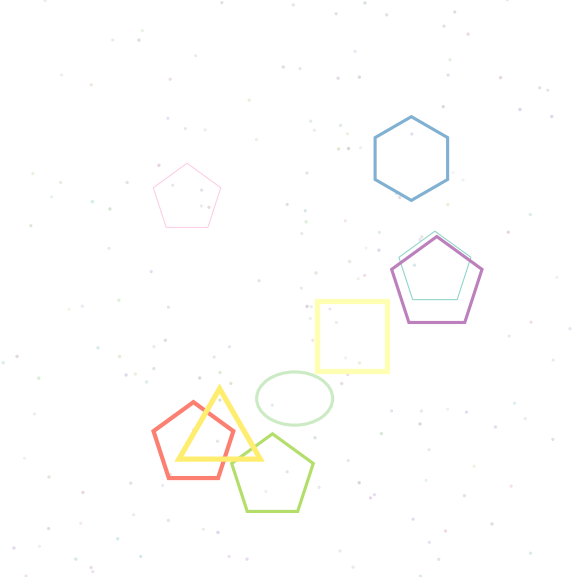[{"shape": "pentagon", "thickness": 0.5, "radius": 0.33, "center": [0.753, 0.533]}, {"shape": "square", "thickness": 2.5, "radius": 0.3, "center": [0.609, 0.418]}, {"shape": "pentagon", "thickness": 2, "radius": 0.36, "center": [0.335, 0.23]}, {"shape": "hexagon", "thickness": 1.5, "radius": 0.36, "center": [0.712, 0.725]}, {"shape": "pentagon", "thickness": 1.5, "radius": 0.37, "center": [0.472, 0.174]}, {"shape": "pentagon", "thickness": 0.5, "radius": 0.31, "center": [0.324, 0.655]}, {"shape": "pentagon", "thickness": 1.5, "radius": 0.41, "center": [0.756, 0.507]}, {"shape": "oval", "thickness": 1.5, "radius": 0.33, "center": [0.51, 0.309]}, {"shape": "triangle", "thickness": 2.5, "radius": 0.41, "center": [0.38, 0.245]}]